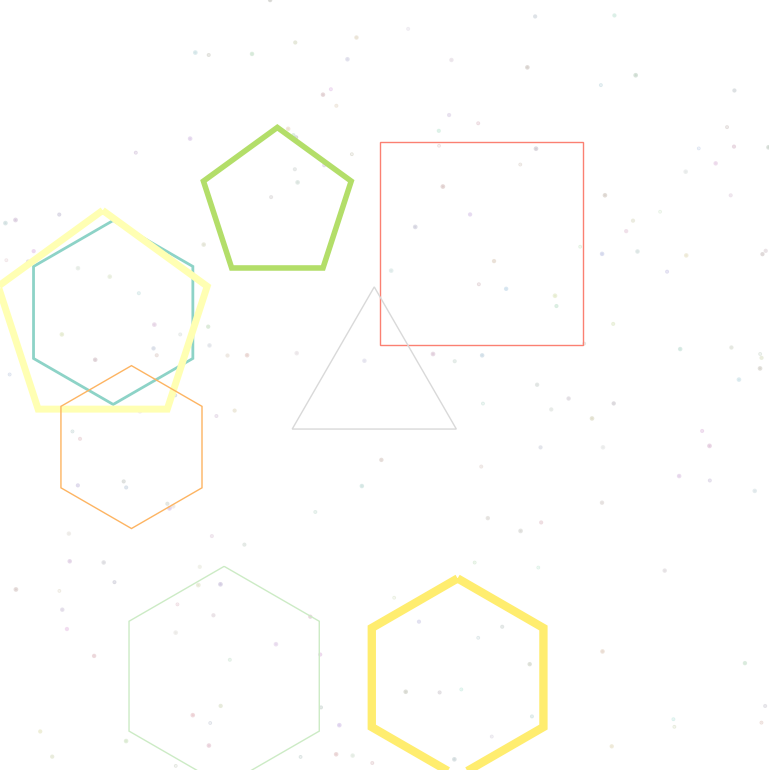[{"shape": "hexagon", "thickness": 1, "radius": 0.6, "center": [0.147, 0.594]}, {"shape": "pentagon", "thickness": 2.5, "radius": 0.71, "center": [0.133, 0.584]}, {"shape": "square", "thickness": 0.5, "radius": 0.66, "center": [0.625, 0.684]}, {"shape": "hexagon", "thickness": 0.5, "radius": 0.53, "center": [0.171, 0.419]}, {"shape": "pentagon", "thickness": 2, "radius": 0.5, "center": [0.36, 0.734]}, {"shape": "triangle", "thickness": 0.5, "radius": 0.62, "center": [0.486, 0.504]}, {"shape": "hexagon", "thickness": 0.5, "radius": 0.71, "center": [0.291, 0.122]}, {"shape": "hexagon", "thickness": 3, "radius": 0.64, "center": [0.594, 0.12]}]